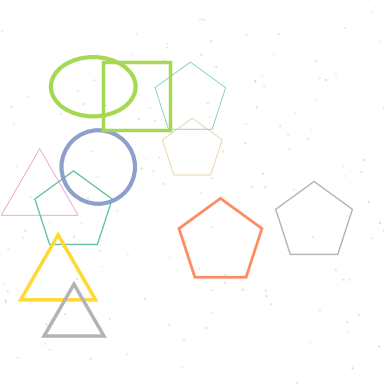[{"shape": "pentagon", "thickness": 0.5, "radius": 0.48, "center": [0.494, 0.742]}, {"shape": "pentagon", "thickness": 1, "radius": 0.53, "center": [0.191, 0.45]}, {"shape": "pentagon", "thickness": 2, "radius": 0.57, "center": [0.573, 0.371]}, {"shape": "circle", "thickness": 3, "radius": 0.48, "center": [0.255, 0.566]}, {"shape": "triangle", "thickness": 0.5, "radius": 0.58, "center": [0.103, 0.498]}, {"shape": "square", "thickness": 2.5, "radius": 0.44, "center": [0.354, 0.751]}, {"shape": "oval", "thickness": 3, "radius": 0.55, "center": [0.242, 0.775]}, {"shape": "triangle", "thickness": 2.5, "radius": 0.56, "center": [0.151, 0.277]}, {"shape": "pentagon", "thickness": 0.5, "radius": 0.41, "center": [0.499, 0.611]}, {"shape": "triangle", "thickness": 2.5, "radius": 0.45, "center": [0.192, 0.172]}, {"shape": "pentagon", "thickness": 1, "radius": 0.52, "center": [0.816, 0.424]}]